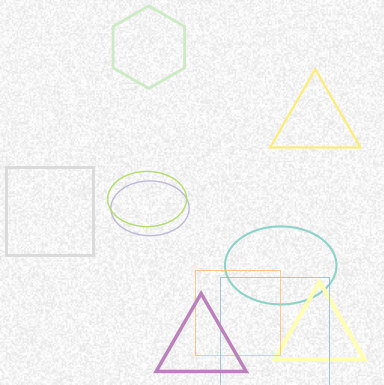[{"shape": "oval", "thickness": 1.5, "radius": 0.72, "center": [0.729, 0.311]}, {"shape": "triangle", "thickness": 3, "radius": 0.67, "center": [0.83, 0.134]}, {"shape": "oval", "thickness": 1, "radius": 0.51, "center": [0.39, 0.459]}, {"shape": "square", "thickness": 0.5, "radius": 0.71, "center": [0.714, 0.139]}, {"shape": "square", "thickness": 0.5, "radius": 0.55, "center": [0.616, 0.187]}, {"shape": "oval", "thickness": 1, "radius": 0.51, "center": [0.382, 0.483]}, {"shape": "square", "thickness": 2, "radius": 0.57, "center": [0.128, 0.452]}, {"shape": "triangle", "thickness": 2.5, "radius": 0.67, "center": [0.522, 0.103]}, {"shape": "hexagon", "thickness": 2, "radius": 0.54, "center": [0.387, 0.878]}, {"shape": "triangle", "thickness": 1.5, "radius": 0.68, "center": [0.819, 0.685]}]